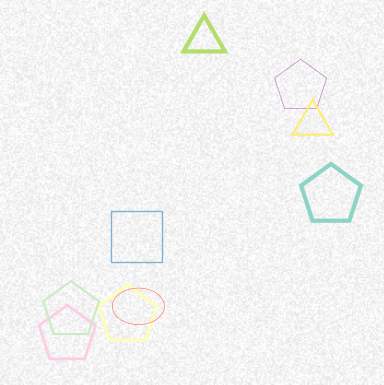[{"shape": "pentagon", "thickness": 3, "radius": 0.41, "center": [0.86, 0.493]}, {"shape": "pentagon", "thickness": 2, "radius": 0.4, "center": [0.332, 0.18]}, {"shape": "oval", "thickness": 0.5, "radius": 0.34, "center": [0.359, 0.204]}, {"shape": "square", "thickness": 1, "radius": 0.33, "center": [0.354, 0.386]}, {"shape": "triangle", "thickness": 3, "radius": 0.31, "center": [0.53, 0.898]}, {"shape": "pentagon", "thickness": 2, "radius": 0.39, "center": [0.175, 0.13]}, {"shape": "pentagon", "thickness": 0.5, "radius": 0.36, "center": [0.781, 0.775]}, {"shape": "pentagon", "thickness": 1.5, "radius": 0.38, "center": [0.184, 0.194]}, {"shape": "triangle", "thickness": 1.5, "radius": 0.3, "center": [0.812, 0.68]}]